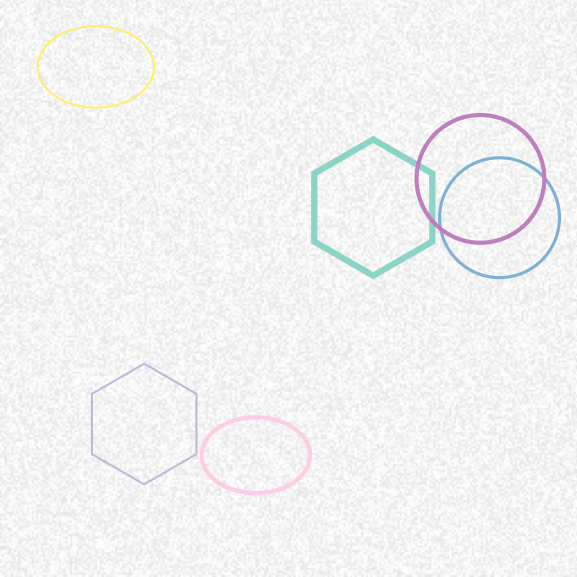[{"shape": "hexagon", "thickness": 3, "radius": 0.59, "center": [0.646, 0.64]}, {"shape": "hexagon", "thickness": 1, "radius": 0.52, "center": [0.25, 0.265]}, {"shape": "circle", "thickness": 1.5, "radius": 0.52, "center": [0.865, 0.622]}, {"shape": "oval", "thickness": 2, "radius": 0.47, "center": [0.443, 0.211]}, {"shape": "circle", "thickness": 2, "radius": 0.55, "center": [0.832, 0.689]}, {"shape": "oval", "thickness": 1, "radius": 0.5, "center": [0.166, 0.883]}]